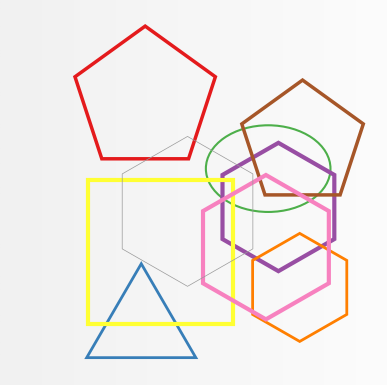[{"shape": "pentagon", "thickness": 2.5, "radius": 0.95, "center": [0.375, 0.742]}, {"shape": "triangle", "thickness": 2, "radius": 0.81, "center": [0.365, 0.152]}, {"shape": "oval", "thickness": 1.5, "radius": 0.8, "center": [0.692, 0.562]}, {"shape": "hexagon", "thickness": 3, "radius": 0.83, "center": [0.718, 0.462]}, {"shape": "hexagon", "thickness": 2, "radius": 0.7, "center": [0.773, 0.253]}, {"shape": "square", "thickness": 3, "radius": 0.94, "center": [0.415, 0.345]}, {"shape": "pentagon", "thickness": 2.5, "radius": 0.82, "center": [0.781, 0.627]}, {"shape": "hexagon", "thickness": 3, "radius": 0.94, "center": [0.686, 0.358]}, {"shape": "hexagon", "thickness": 0.5, "radius": 0.97, "center": [0.484, 0.451]}]